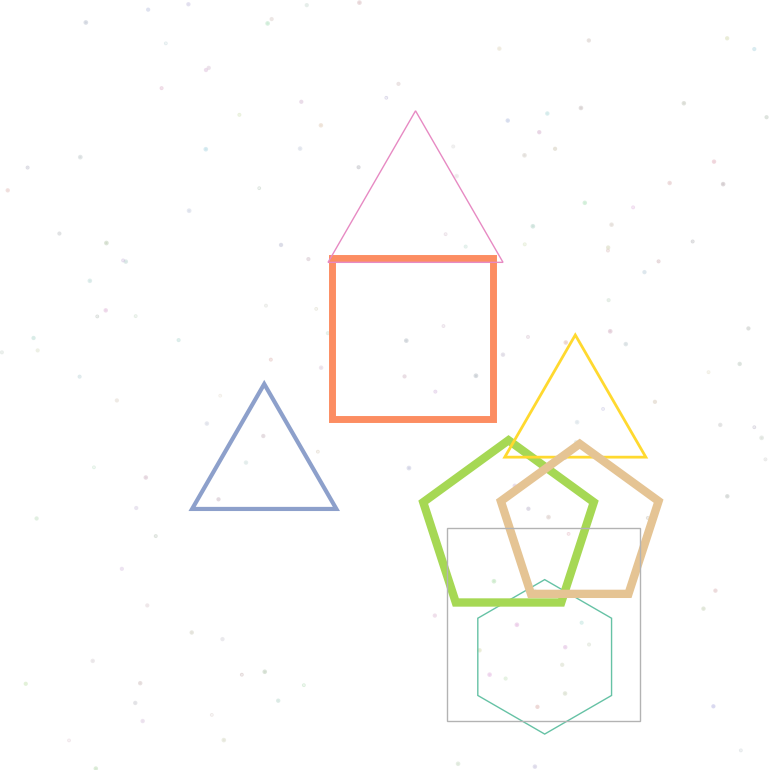[{"shape": "hexagon", "thickness": 0.5, "radius": 0.5, "center": [0.707, 0.147]}, {"shape": "square", "thickness": 2.5, "radius": 0.52, "center": [0.536, 0.56]}, {"shape": "triangle", "thickness": 1.5, "radius": 0.54, "center": [0.343, 0.393]}, {"shape": "triangle", "thickness": 0.5, "radius": 0.66, "center": [0.54, 0.725]}, {"shape": "pentagon", "thickness": 3, "radius": 0.58, "center": [0.66, 0.312]}, {"shape": "triangle", "thickness": 1, "radius": 0.53, "center": [0.747, 0.459]}, {"shape": "pentagon", "thickness": 3, "radius": 0.54, "center": [0.753, 0.316]}, {"shape": "square", "thickness": 0.5, "radius": 0.63, "center": [0.706, 0.189]}]